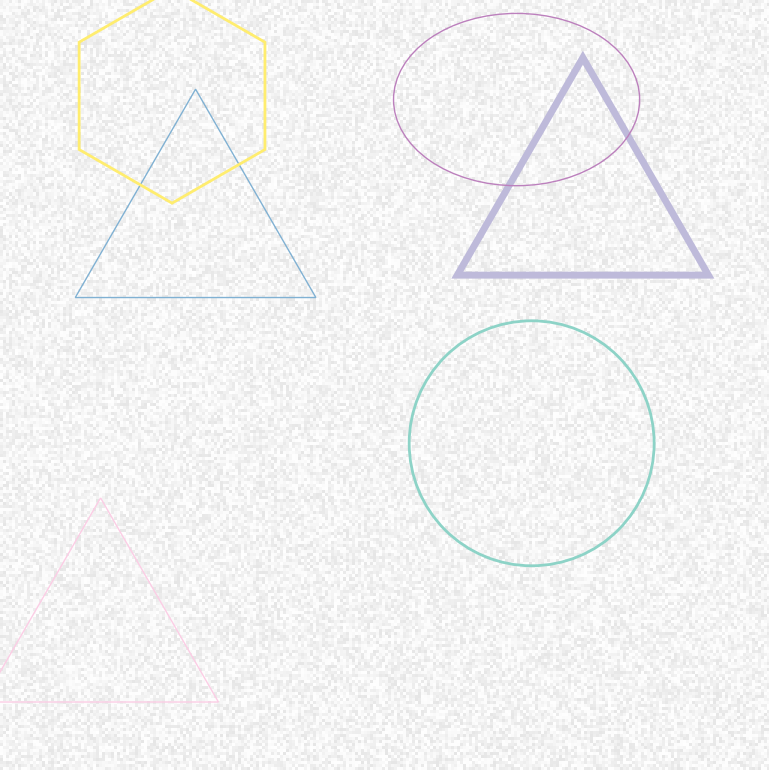[{"shape": "circle", "thickness": 1, "radius": 0.8, "center": [0.69, 0.424]}, {"shape": "triangle", "thickness": 2.5, "radius": 0.94, "center": [0.757, 0.737]}, {"shape": "triangle", "thickness": 0.5, "radius": 0.9, "center": [0.254, 0.704]}, {"shape": "triangle", "thickness": 0.5, "radius": 0.88, "center": [0.131, 0.177]}, {"shape": "oval", "thickness": 0.5, "radius": 0.8, "center": [0.671, 0.871]}, {"shape": "hexagon", "thickness": 1, "radius": 0.7, "center": [0.223, 0.875]}]